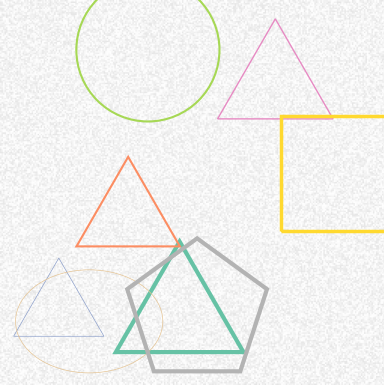[{"shape": "triangle", "thickness": 3, "radius": 0.96, "center": [0.467, 0.181]}, {"shape": "triangle", "thickness": 1.5, "radius": 0.78, "center": [0.333, 0.438]}, {"shape": "triangle", "thickness": 0.5, "radius": 0.68, "center": [0.153, 0.194]}, {"shape": "triangle", "thickness": 1, "radius": 0.87, "center": [0.715, 0.778]}, {"shape": "circle", "thickness": 1.5, "radius": 0.93, "center": [0.384, 0.87]}, {"shape": "square", "thickness": 2.5, "radius": 0.75, "center": [0.879, 0.55]}, {"shape": "oval", "thickness": 0.5, "radius": 0.96, "center": [0.232, 0.165]}, {"shape": "pentagon", "thickness": 3, "radius": 0.95, "center": [0.512, 0.19]}]